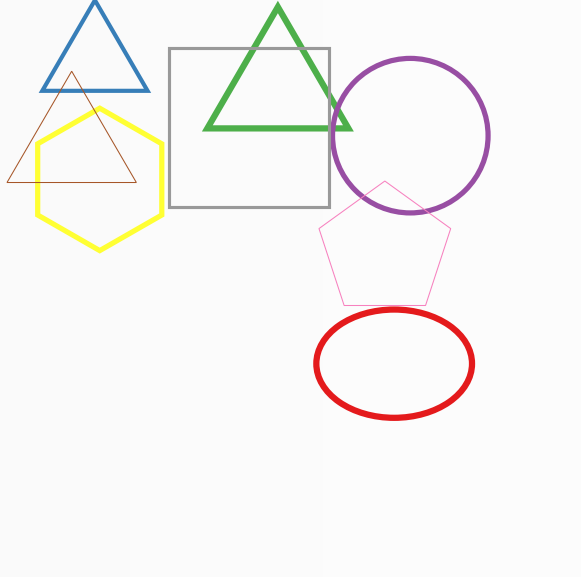[{"shape": "oval", "thickness": 3, "radius": 0.67, "center": [0.678, 0.369]}, {"shape": "triangle", "thickness": 2, "radius": 0.52, "center": [0.163, 0.894]}, {"shape": "triangle", "thickness": 3, "radius": 0.7, "center": [0.478, 0.847]}, {"shape": "circle", "thickness": 2.5, "radius": 0.67, "center": [0.706, 0.764]}, {"shape": "hexagon", "thickness": 2.5, "radius": 0.62, "center": [0.172, 0.688]}, {"shape": "triangle", "thickness": 0.5, "radius": 0.64, "center": [0.123, 0.747]}, {"shape": "pentagon", "thickness": 0.5, "radius": 0.6, "center": [0.662, 0.567]}, {"shape": "square", "thickness": 1.5, "radius": 0.69, "center": [0.428, 0.779]}]